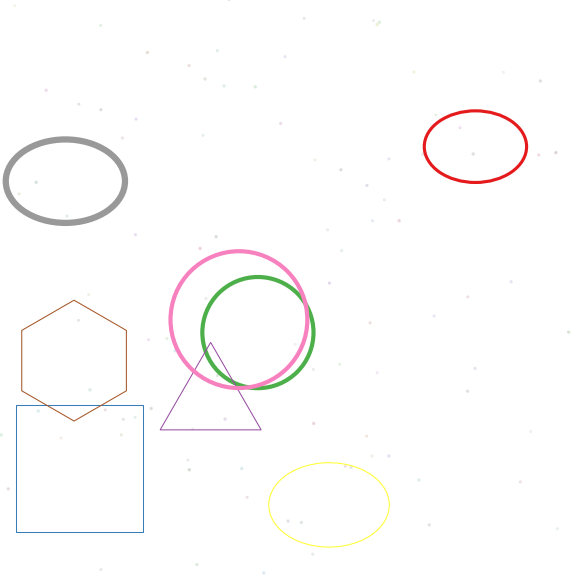[{"shape": "oval", "thickness": 1.5, "radius": 0.44, "center": [0.823, 0.745]}, {"shape": "square", "thickness": 0.5, "radius": 0.55, "center": [0.137, 0.187]}, {"shape": "circle", "thickness": 2, "radius": 0.48, "center": [0.447, 0.423]}, {"shape": "triangle", "thickness": 0.5, "radius": 0.5, "center": [0.365, 0.305]}, {"shape": "oval", "thickness": 0.5, "radius": 0.52, "center": [0.57, 0.125]}, {"shape": "hexagon", "thickness": 0.5, "radius": 0.52, "center": [0.128, 0.375]}, {"shape": "circle", "thickness": 2, "radius": 0.59, "center": [0.414, 0.446]}, {"shape": "oval", "thickness": 3, "radius": 0.52, "center": [0.113, 0.685]}]